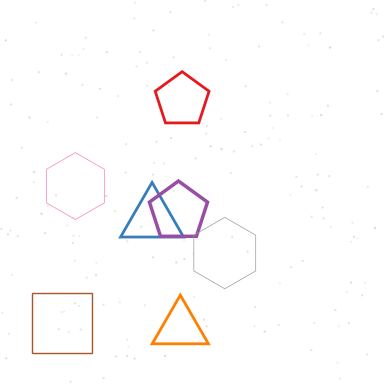[{"shape": "pentagon", "thickness": 2, "radius": 0.37, "center": [0.473, 0.74]}, {"shape": "triangle", "thickness": 2, "radius": 0.47, "center": [0.395, 0.432]}, {"shape": "pentagon", "thickness": 2.5, "radius": 0.4, "center": [0.464, 0.45]}, {"shape": "triangle", "thickness": 2, "radius": 0.42, "center": [0.468, 0.149]}, {"shape": "square", "thickness": 1, "radius": 0.39, "center": [0.162, 0.161]}, {"shape": "hexagon", "thickness": 0.5, "radius": 0.43, "center": [0.196, 0.517]}, {"shape": "hexagon", "thickness": 0.5, "radius": 0.46, "center": [0.584, 0.343]}]